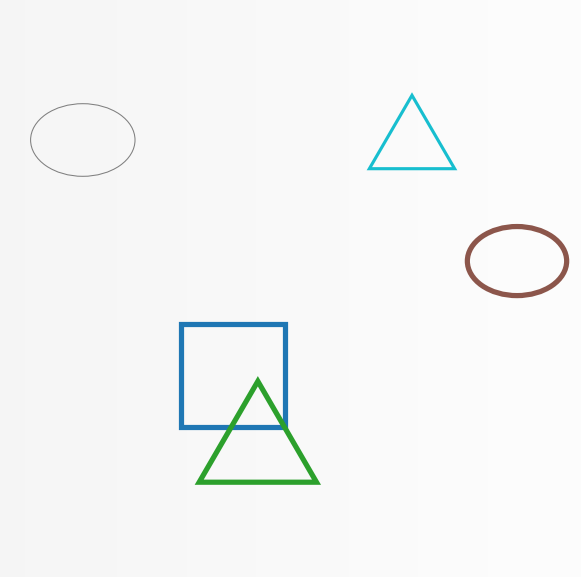[{"shape": "square", "thickness": 2.5, "radius": 0.45, "center": [0.4, 0.349]}, {"shape": "triangle", "thickness": 2.5, "radius": 0.58, "center": [0.444, 0.222]}, {"shape": "oval", "thickness": 2.5, "radius": 0.43, "center": [0.889, 0.547]}, {"shape": "oval", "thickness": 0.5, "radius": 0.45, "center": [0.142, 0.757]}, {"shape": "triangle", "thickness": 1.5, "radius": 0.42, "center": [0.709, 0.749]}]